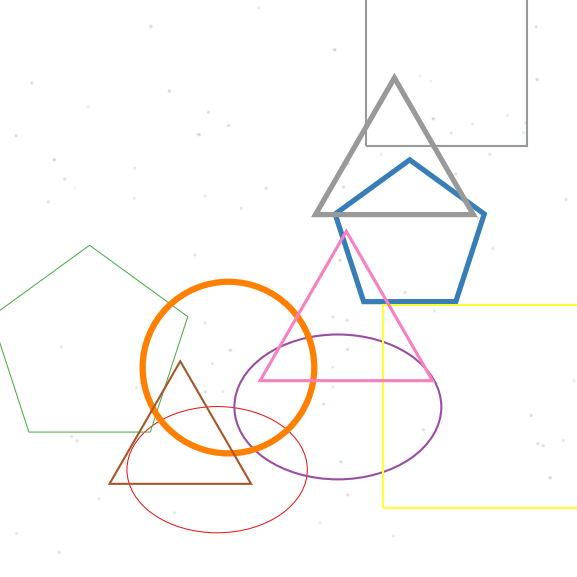[{"shape": "oval", "thickness": 0.5, "radius": 0.78, "center": [0.376, 0.186]}, {"shape": "pentagon", "thickness": 2.5, "radius": 0.68, "center": [0.709, 0.587]}, {"shape": "pentagon", "thickness": 0.5, "radius": 0.89, "center": [0.155, 0.396]}, {"shape": "oval", "thickness": 1, "radius": 0.9, "center": [0.585, 0.295]}, {"shape": "circle", "thickness": 3, "radius": 0.74, "center": [0.396, 0.363]}, {"shape": "square", "thickness": 1, "radius": 0.88, "center": [0.84, 0.295]}, {"shape": "triangle", "thickness": 1, "radius": 0.71, "center": [0.312, 0.232]}, {"shape": "triangle", "thickness": 1.5, "radius": 0.86, "center": [0.6, 0.426]}, {"shape": "square", "thickness": 1, "radius": 0.7, "center": [0.773, 0.885]}, {"shape": "triangle", "thickness": 2.5, "radius": 0.79, "center": [0.683, 0.706]}]